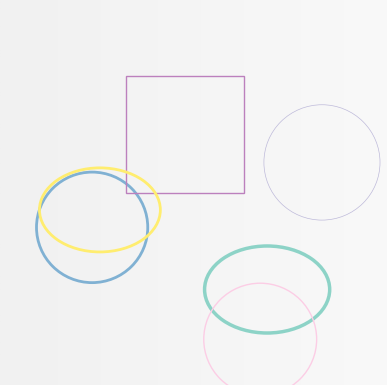[{"shape": "oval", "thickness": 2.5, "radius": 0.81, "center": [0.689, 0.248]}, {"shape": "circle", "thickness": 0.5, "radius": 0.75, "center": [0.831, 0.578]}, {"shape": "circle", "thickness": 2, "radius": 0.72, "center": [0.238, 0.409]}, {"shape": "circle", "thickness": 1, "radius": 0.73, "center": [0.671, 0.119]}, {"shape": "square", "thickness": 1, "radius": 0.76, "center": [0.476, 0.65]}, {"shape": "oval", "thickness": 2, "radius": 0.78, "center": [0.258, 0.455]}]